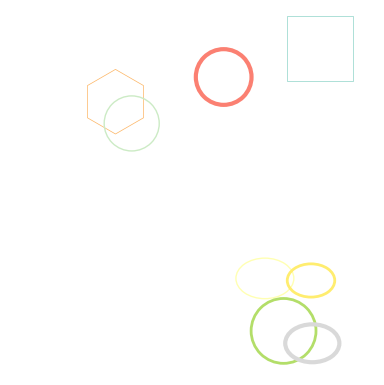[{"shape": "square", "thickness": 0.5, "radius": 0.43, "center": [0.831, 0.874]}, {"shape": "oval", "thickness": 1, "radius": 0.38, "center": [0.688, 0.277]}, {"shape": "circle", "thickness": 3, "radius": 0.36, "center": [0.581, 0.8]}, {"shape": "hexagon", "thickness": 0.5, "radius": 0.42, "center": [0.3, 0.736]}, {"shape": "circle", "thickness": 2, "radius": 0.42, "center": [0.737, 0.14]}, {"shape": "oval", "thickness": 3, "radius": 0.35, "center": [0.811, 0.108]}, {"shape": "circle", "thickness": 1, "radius": 0.36, "center": [0.342, 0.679]}, {"shape": "oval", "thickness": 2, "radius": 0.31, "center": [0.808, 0.271]}]